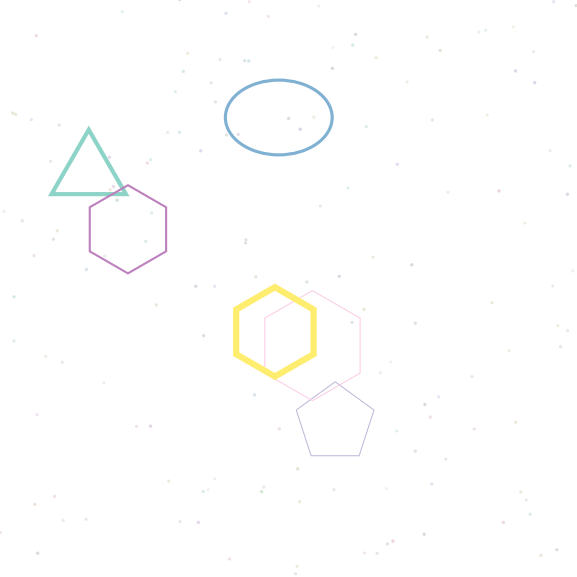[{"shape": "triangle", "thickness": 2, "radius": 0.37, "center": [0.154, 0.7]}, {"shape": "pentagon", "thickness": 0.5, "radius": 0.35, "center": [0.58, 0.267]}, {"shape": "oval", "thickness": 1.5, "radius": 0.46, "center": [0.483, 0.796]}, {"shape": "hexagon", "thickness": 0.5, "radius": 0.48, "center": [0.541, 0.401]}, {"shape": "hexagon", "thickness": 1, "radius": 0.38, "center": [0.222, 0.602]}, {"shape": "hexagon", "thickness": 3, "radius": 0.39, "center": [0.476, 0.424]}]